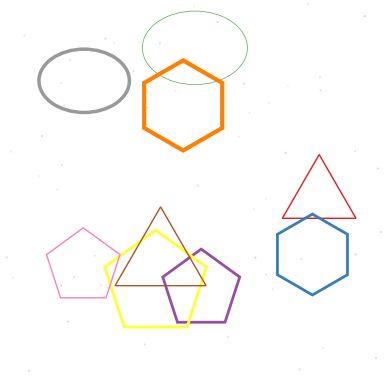[{"shape": "triangle", "thickness": 1, "radius": 0.55, "center": [0.829, 0.488]}, {"shape": "hexagon", "thickness": 2, "radius": 0.53, "center": [0.812, 0.339]}, {"shape": "oval", "thickness": 0.5, "radius": 0.68, "center": [0.506, 0.876]}, {"shape": "pentagon", "thickness": 2, "radius": 0.53, "center": [0.523, 0.248]}, {"shape": "hexagon", "thickness": 3, "radius": 0.59, "center": [0.476, 0.726]}, {"shape": "pentagon", "thickness": 2, "radius": 0.69, "center": [0.404, 0.263]}, {"shape": "triangle", "thickness": 1, "radius": 0.68, "center": [0.417, 0.326]}, {"shape": "pentagon", "thickness": 1, "radius": 0.5, "center": [0.216, 0.308]}, {"shape": "oval", "thickness": 2.5, "radius": 0.59, "center": [0.219, 0.79]}]